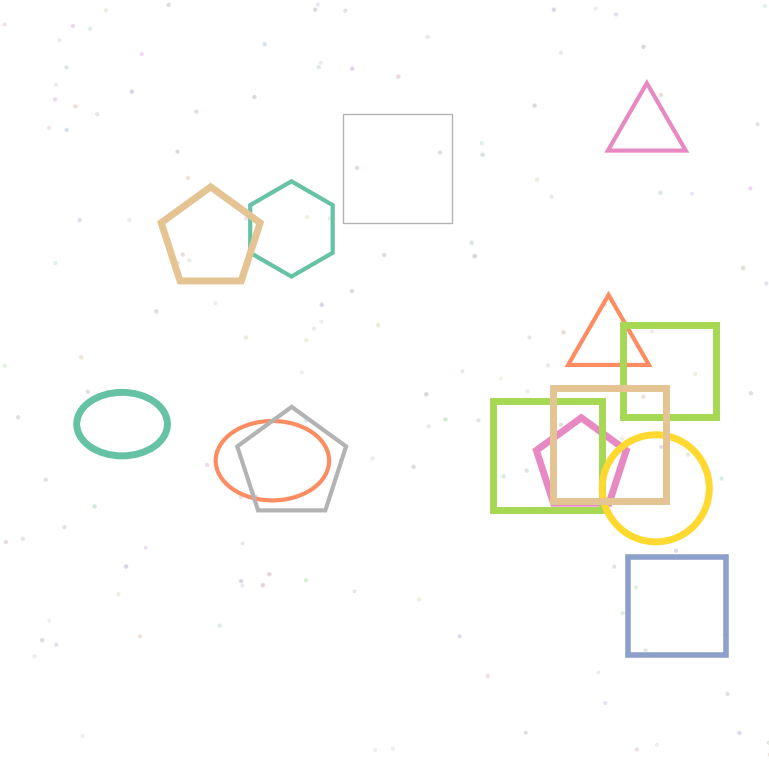[{"shape": "hexagon", "thickness": 1.5, "radius": 0.31, "center": [0.379, 0.703]}, {"shape": "oval", "thickness": 2.5, "radius": 0.29, "center": [0.159, 0.449]}, {"shape": "triangle", "thickness": 1.5, "radius": 0.3, "center": [0.79, 0.556]}, {"shape": "oval", "thickness": 1.5, "radius": 0.37, "center": [0.354, 0.402]}, {"shape": "square", "thickness": 2, "radius": 0.32, "center": [0.879, 0.213]}, {"shape": "pentagon", "thickness": 2.5, "radius": 0.31, "center": [0.755, 0.396]}, {"shape": "triangle", "thickness": 1.5, "radius": 0.29, "center": [0.84, 0.834]}, {"shape": "square", "thickness": 2.5, "radius": 0.3, "center": [0.87, 0.518]}, {"shape": "square", "thickness": 2.5, "radius": 0.35, "center": [0.711, 0.408]}, {"shape": "circle", "thickness": 2.5, "radius": 0.35, "center": [0.852, 0.366]}, {"shape": "pentagon", "thickness": 2.5, "radius": 0.34, "center": [0.274, 0.69]}, {"shape": "square", "thickness": 2.5, "radius": 0.37, "center": [0.792, 0.423]}, {"shape": "square", "thickness": 0.5, "radius": 0.36, "center": [0.516, 0.781]}, {"shape": "pentagon", "thickness": 1.5, "radius": 0.37, "center": [0.379, 0.397]}]